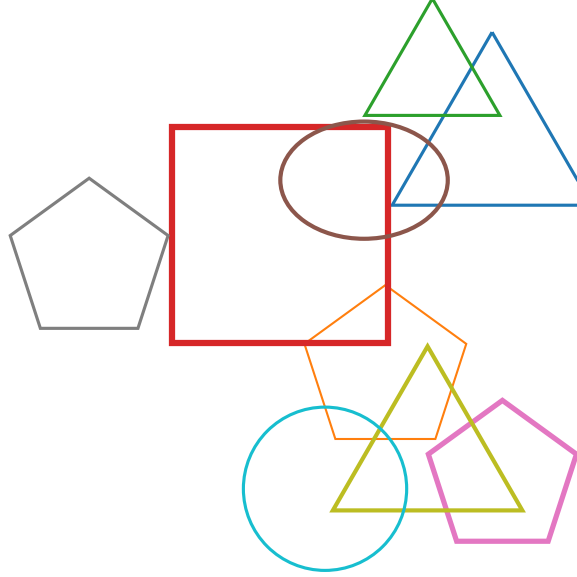[{"shape": "triangle", "thickness": 1.5, "radius": 1.0, "center": [0.852, 0.744]}, {"shape": "pentagon", "thickness": 1, "radius": 0.74, "center": [0.667, 0.358]}, {"shape": "triangle", "thickness": 1.5, "radius": 0.67, "center": [0.749, 0.867]}, {"shape": "square", "thickness": 3, "radius": 0.94, "center": [0.484, 0.593]}, {"shape": "oval", "thickness": 2, "radius": 0.72, "center": [0.63, 0.687]}, {"shape": "pentagon", "thickness": 2.5, "radius": 0.67, "center": [0.87, 0.171]}, {"shape": "pentagon", "thickness": 1.5, "radius": 0.72, "center": [0.154, 0.547]}, {"shape": "triangle", "thickness": 2, "radius": 0.95, "center": [0.74, 0.21]}, {"shape": "circle", "thickness": 1.5, "radius": 0.71, "center": [0.563, 0.153]}]